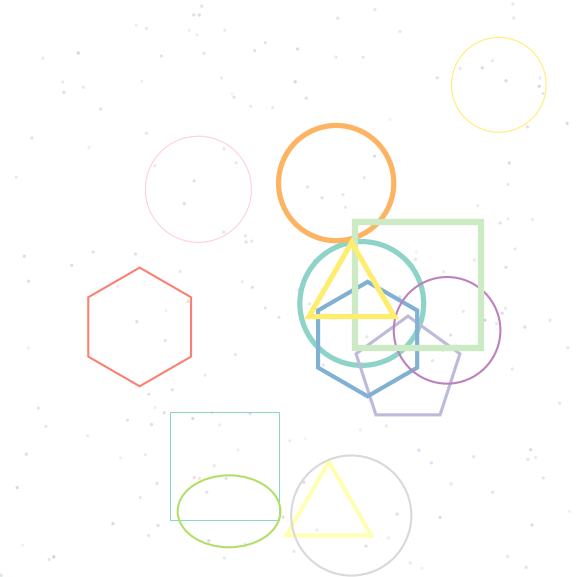[{"shape": "circle", "thickness": 2.5, "radius": 0.54, "center": [0.626, 0.474]}, {"shape": "square", "thickness": 0.5, "radius": 0.47, "center": [0.389, 0.192]}, {"shape": "triangle", "thickness": 2, "radius": 0.43, "center": [0.569, 0.114]}, {"shape": "pentagon", "thickness": 1.5, "radius": 0.47, "center": [0.706, 0.357]}, {"shape": "hexagon", "thickness": 1, "radius": 0.51, "center": [0.242, 0.433]}, {"shape": "hexagon", "thickness": 2, "radius": 0.5, "center": [0.637, 0.412]}, {"shape": "circle", "thickness": 2.5, "radius": 0.5, "center": [0.582, 0.682]}, {"shape": "oval", "thickness": 1, "radius": 0.44, "center": [0.397, 0.114]}, {"shape": "circle", "thickness": 0.5, "radius": 0.46, "center": [0.344, 0.671]}, {"shape": "circle", "thickness": 1, "radius": 0.52, "center": [0.608, 0.106]}, {"shape": "circle", "thickness": 1, "radius": 0.46, "center": [0.774, 0.427]}, {"shape": "square", "thickness": 3, "radius": 0.55, "center": [0.724, 0.506]}, {"shape": "circle", "thickness": 0.5, "radius": 0.41, "center": [0.864, 0.852]}, {"shape": "triangle", "thickness": 2.5, "radius": 0.43, "center": [0.609, 0.494]}]